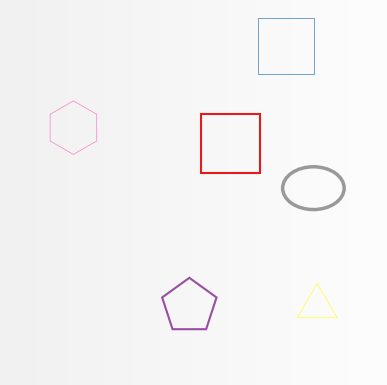[{"shape": "square", "thickness": 1.5, "radius": 0.38, "center": [0.594, 0.627]}, {"shape": "square", "thickness": 0.5, "radius": 0.37, "center": [0.738, 0.881]}, {"shape": "pentagon", "thickness": 1.5, "radius": 0.37, "center": [0.489, 0.205]}, {"shape": "triangle", "thickness": 0.5, "radius": 0.3, "center": [0.819, 0.204]}, {"shape": "hexagon", "thickness": 0.5, "radius": 0.35, "center": [0.189, 0.668]}, {"shape": "oval", "thickness": 2.5, "radius": 0.4, "center": [0.809, 0.511]}]